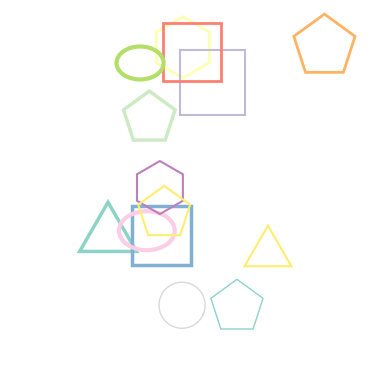[{"shape": "pentagon", "thickness": 1, "radius": 0.36, "center": [0.616, 0.203]}, {"shape": "triangle", "thickness": 2.5, "radius": 0.43, "center": [0.281, 0.389]}, {"shape": "hexagon", "thickness": 2, "radius": 0.4, "center": [0.475, 0.877]}, {"shape": "square", "thickness": 1.5, "radius": 0.42, "center": [0.553, 0.786]}, {"shape": "square", "thickness": 2, "radius": 0.38, "center": [0.499, 0.864]}, {"shape": "square", "thickness": 2.5, "radius": 0.38, "center": [0.418, 0.389]}, {"shape": "pentagon", "thickness": 2, "radius": 0.42, "center": [0.843, 0.88]}, {"shape": "oval", "thickness": 3, "radius": 0.31, "center": [0.364, 0.836]}, {"shape": "oval", "thickness": 3, "radius": 0.36, "center": [0.381, 0.401]}, {"shape": "circle", "thickness": 1, "radius": 0.3, "center": [0.473, 0.207]}, {"shape": "hexagon", "thickness": 1.5, "radius": 0.34, "center": [0.415, 0.513]}, {"shape": "pentagon", "thickness": 2.5, "radius": 0.35, "center": [0.388, 0.693]}, {"shape": "pentagon", "thickness": 1.5, "radius": 0.35, "center": [0.426, 0.446]}, {"shape": "triangle", "thickness": 1.5, "radius": 0.35, "center": [0.696, 0.344]}]